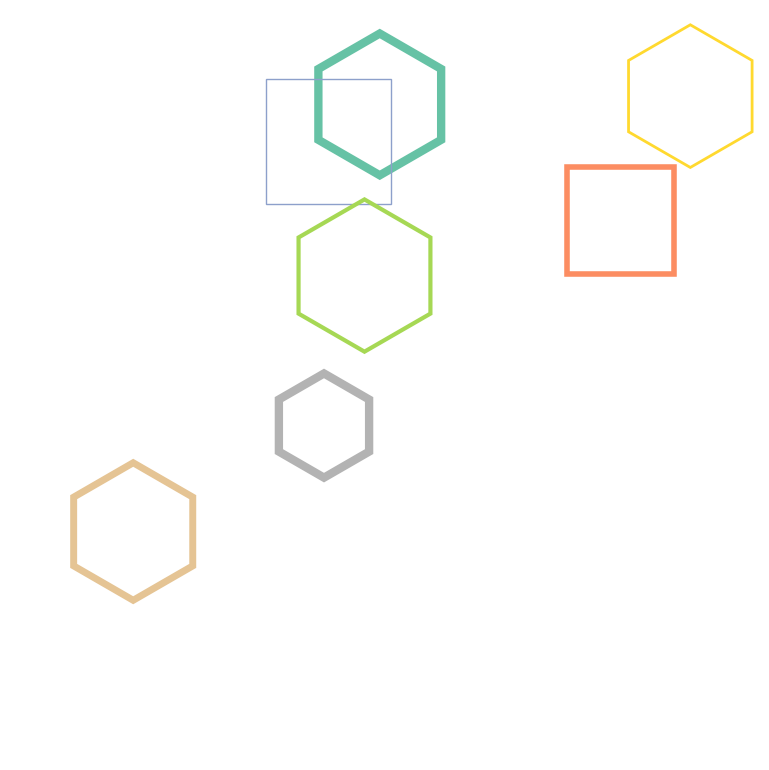[{"shape": "hexagon", "thickness": 3, "radius": 0.46, "center": [0.493, 0.864]}, {"shape": "square", "thickness": 2, "radius": 0.35, "center": [0.805, 0.713]}, {"shape": "square", "thickness": 0.5, "radius": 0.41, "center": [0.426, 0.816]}, {"shape": "hexagon", "thickness": 1.5, "radius": 0.49, "center": [0.473, 0.642]}, {"shape": "hexagon", "thickness": 1, "radius": 0.46, "center": [0.897, 0.875]}, {"shape": "hexagon", "thickness": 2.5, "radius": 0.45, "center": [0.173, 0.31]}, {"shape": "hexagon", "thickness": 3, "radius": 0.34, "center": [0.421, 0.447]}]